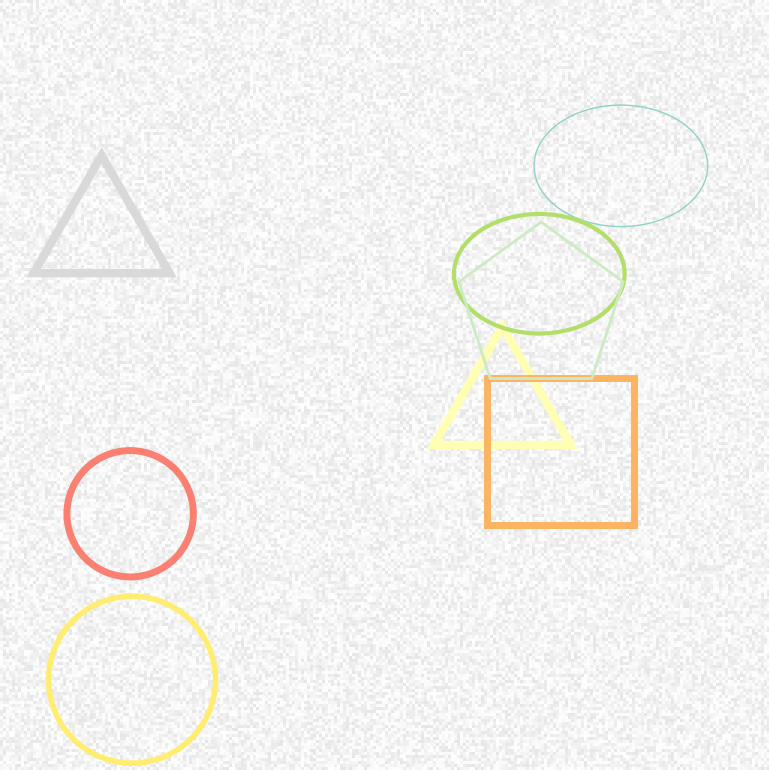[{"shape": "oval", "thickness": 0.5, "radius": 0.56, "center": [0.806, 0.785]}, {"shape": "triangle", "thickness": 3, "radius": 0.51, "center": [0.652, 0.473]}, {"shape": "circle", "thickness": 2.5, "radius": 0.41, "center": [0.169, 0.333]}, {"shape": "square", "thickness": 2.5, "radius": 0.48, "center": [0.728, 0.413]}, {"shape": "oval", "thickness": 1.5, "radius": 0.55, "center": [0.7, 0.644]}, {"shape": "triangle", "thickness": 3, "radius": 0.51, "center": [0.132, 0.696]}, {"shape": "pentagon", "thickness": 1, "radius": 0.56, "center": [0.703, 0.599]}, {"shape": "circle", "thickness": 2, "radius": 0.54, "center": [0.171, 0.117]}]